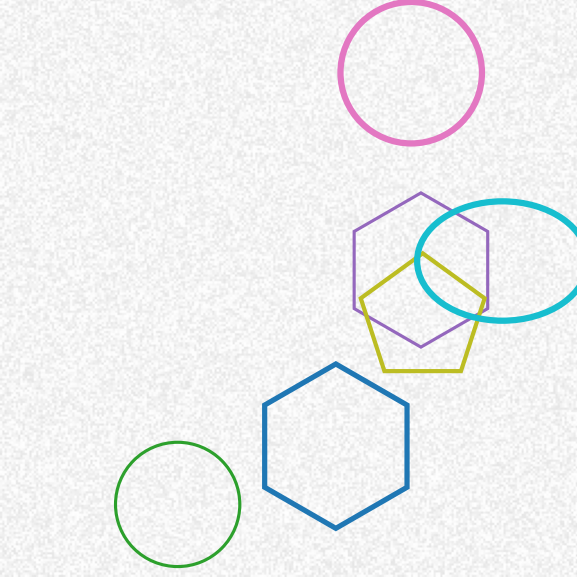[{"shape": "hexagon", "thickness": 2.5, "radius": 0.71, "center": [0.582, 0.227]}, {"shape": "circle", "thickness": 1.5, "radius": 0.54, "center": [0.308, 0.126]}, {"shape": "hexagon", "thickness": 1.5, "radius": 0.67, "center": [0.729, 0.532]}, {"shape": "circle", "thickness": 3, "radius": 0.61, "center": [0.712, 0.873]}, {"shape": "pentagon", "thickness": 2, "radius": 0.56, "center": [0.732, 0.448]}, {"shape": "oval", "thickness": 3, "radius": 0.74, "center": [0.87, 0.547]}]